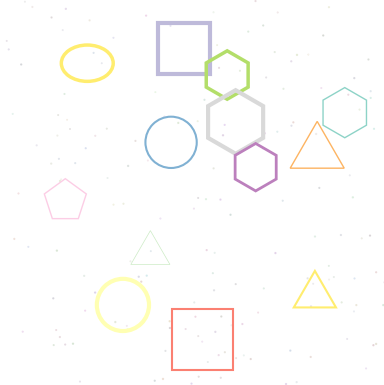[{"shape": "hexagon", "thickness": 1, "radius": 0.33, "center": [0.895, 0.707]}, {"shape": "circle", "thickness": 3, "radius": 0.34, "center": [0.319, 0.208]}, {"shape": "square", "thickness": 3, "radius": 0.34, "center": [0.477, 0.874]}, {"shape": "square", "thickness": 1.5, "radius": 0.4, "center": [0.526, 0.119]}, {"shape": "circle", "thickness": 1.5, "radius": 0.33, "center": [0.444, 0.63]}, {"shape": "triangle", "thickness": 1, "radius": 0.4, "center": [0.824, 0.604]}, {"shape": "hexagon", "thickness": 2.5, "radius": 0.31, "center": [0.59, 0.805]}, {"shape": "pentagon", "thickness": 1, "radius": 0.29, "center": [0.17, 0.479]}, {"shape": "hexagon", "thickness": 3, "radius": 0.41, "center": [0.612, 0.683]}, {"shape": "hexagon", "thickness": 2, "radius": 0.31, "center": [0.664, 0.566]}, {"shape": "triangle", "thickness": 0.5, "radius": 0.29, "center": [0.391, 0.342]}, {"shape": "triangle", "thickness": 1.5, "radius": 0.32, "center": [0.818, 0.233]}, {"shape": "oval", "thickness": 2.5, "radius": 0.34, "center": [0.227, 0.836]}]